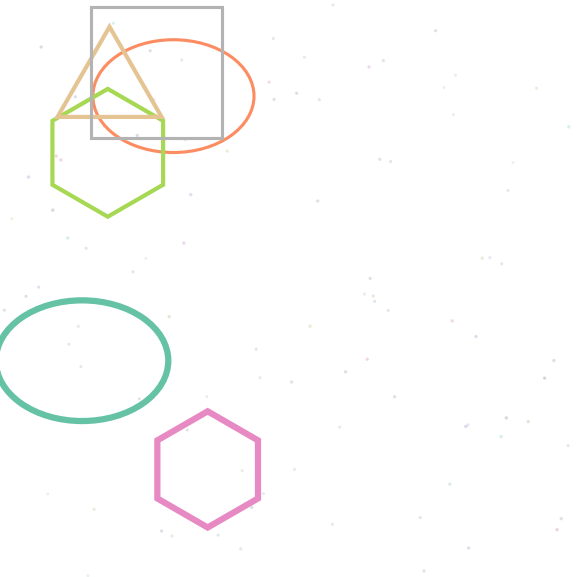[{"shape": "oval", "thickness": 3, "radius": 0.75, "center": [0.142, 0.375]}, {"shape": "oval", "thickness": 1.5, "radius": 0.7, "center": [0.3, 0.833]}, {"shape": "hexagon", "thickness": 3, "radius": 0.5, "center": [0.36, 0.186]}, {"shape": "hexagon", "thickness": 2, "radius": 0.55, "center": [0.187, 0.735]}, {"shape": "triangle", "thickness": 2, "radius": 0.52, "center": [0.19, 0.849]}, {"shape": "square", "thickness": 1.5, "radius": 0.57, "center": [0.271, 0.874]}]